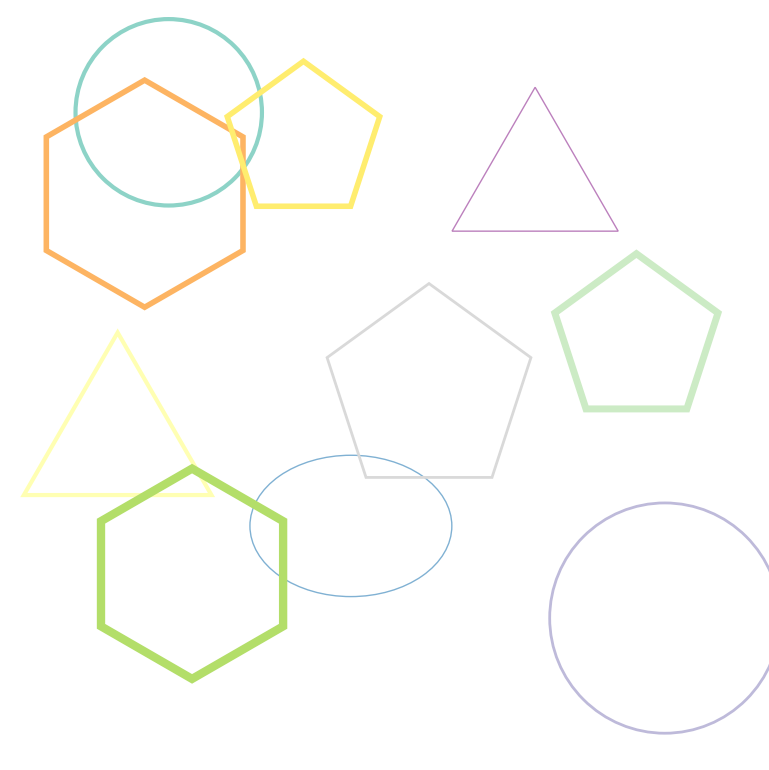[{"shape": "circle", "thickness": 1.5, "radius": 0.61, "center": [0.219, 0.854]}, {"shape": "triangle", "thickness": 1.5, "radius": 0.7, "center": [0.153, 0.427]}, {"shape": "circle", "thickness": 1, "radius": 0.75, "center": [0.863, 0.197]}, {"shape": "oval", "thickness": 0.5, "radius": 0.66, "center": [0.456, 0.317]}, {"shape": "hexagon", "thickness": 2, "radius": 0.74, "center": [0.188, 0.748]}, {"shape": "hexagon", "thickness": 3, "radius": 0.68, "center": [0.249, 0.255]}, {"shape": "pentagon", "thickness": 1, "radius": 0.7, "center": [0.557, 0.493]}, {"shape": "triangle", "thickness": 0.5, "radius": 0.62, "center": [0.695, 0.762]}, {"shape": "pentagon", "thickness": 2.5, "radius": 0.56, "center": [0.827, 0.559]}, {"shape": "pentagon", "thickness": 2, "radius": 0.52, "center": [0.394, 0.816]}]